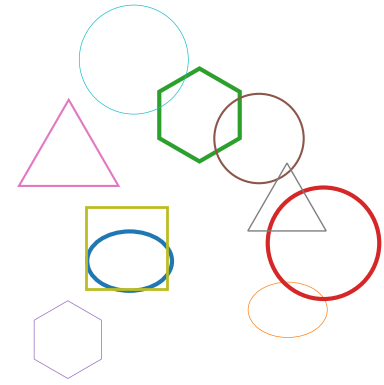[{"shape": "oval", "thickness": 3, "radius": 0.55, "center": [0.337, 0.322]}, {"shape": "oval", "thickness": 0.5, "radius": 0.51, "center": [0.747, 0.195]}, {"shape": "hexagon", "thickness": 3, "radius": 0.6, "center": [0.518, 0.701]}, {"shape": "circle", "thickness": 3, "radius": 0.72, "center": [0.84, 0.368]}, {"shape": "hexagon", "thickness": 0.5, "radius": 0.5, "center": [0.176, 0.118]}, {"shape": "circle", "thickness": 1.5, "radius": 0.58, "center": [0.673, 0.64]}, {"shape": "triangle", "thickness": 1.5, "radius": 0.75, "center": [0.178, 0.592]}, {"shape": "triangle", "thickness": 1, "radius": 0.59, "center": [0.745, 0.459]}, {"shape": "square", "thickness": 2, "radius": 0.53, "center": [0.329, 0.356]}, {"shape": "circle", "thickness": 0.5, "radius": 0.71, "center": [0.348, 0.845]}]